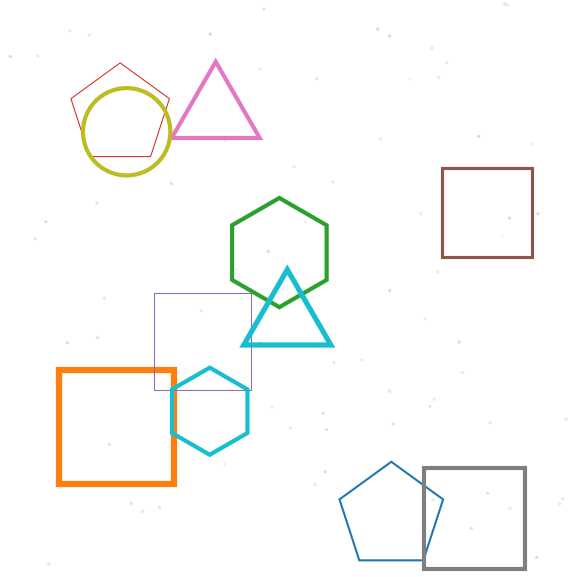[{"shape": "pentagon", "thickness": 1, "radius": 0.47, "center": [0.678, 0.105]}, {"shape": "square", "thickness": 3, "radius": 0.5, "center": [0.202, 0.26]}, {"shape": "hexagon", "thickness": 2, "radius": 0.47, "center": [0.484, 0.562]}, {"shape": "pentagon", "thickness": 0.5, "radius": 0.45, "center": [0.208, 0.801]}, {"shape": "square", "thickness": 0.5, "radius": 0.42, "center": [0.351, 0.408]}, {"shape": "square", "thickness": 1.5, "radius": 0.39, "center": [0.843, 0.632]}, {"shape": "triangle", "thickness": 2, "radius": 0.44, "center": [0.374, 0.804]}, {"shape": "square", "thickness": 2, "radius": 0.44, "center": [0.822, 0.101]}, {"shape": "circle", "thickness": 2, "radius": 0.38, "center": [0.219, 0.771]}, {"shape": "triangle", "thickness": 2.5, "radius": 0.44, "center": [0.498, 0.445]}, {"shape": "hexagon", "thickness": 2, "radius": 0.38, "center": [0.363, 0.287]}]